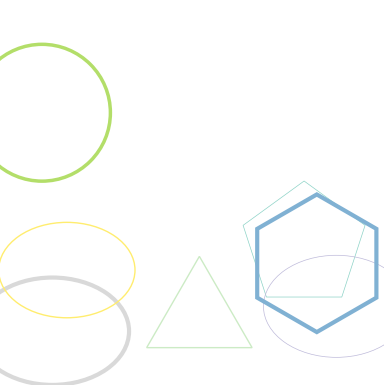[{"shape": "pentagon", "thickness": 0.5, "radius": 0.83, "center": [0.79, 0.363]}, {"shape": "oval", "thickness": 0.5, "radius": 0.95, "center": [0.874, 0.204]}, {"shape": "hexagon", "thickness": 3, "radius": 0.89, "center": [0.823, 0.316]}, {"shape": "circle", "thickness": 2.5, "radius": 0.89, "center": [0.109, 0.707]}, {"shape": "oval", "thickness": 3, "radius": 1.0, "center": [0.136, 0.14]}, {"shape": "triangle", "thickness": 1, "radius": 0.79, "center": [0.518, 0.176]}, {"shape": "oval", "thickness": 1, "radius": 0.89, "center": [0.174, 0.299]}]